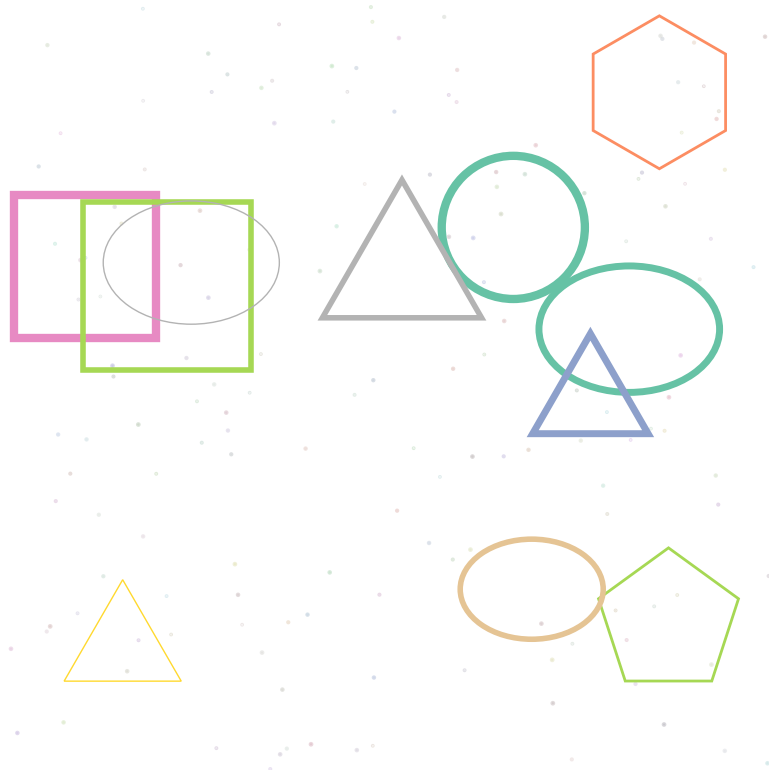[{"shape": "circle", "thickness": 3, "radius": 0.46, "center": [0.667, 0.705]}, {"shape": "oval", "thickness": 2.5, "radius": 0.59, "center": [0.817, 0.573]}, {"shape": "hexagon", "thickness": 1, "radius": 0.5, "center": [0.856, 0.88]}, {"shape": "triangle", "thickness": 2.5, "radius": 0.43, "center": [0.767, 0.48]}, {"shape": "square", "thickness": 3, "radius": 0.46, "center": [0.11, 0.654]}, {"shape": "pentagon", "thickness": 1, "radius": 0.48, "center": [0.868, 0.193]}, {"shape": "square", "thickness": 2, "radius": 0.55, "center": [0.217, 0.628]}, {"shape": "triangle", "thickness": 0.5, "radius": 0.44, "center": [0.159, 0.159]}, {"shape": "oval", "thickness": 2, "radius": 0.46, "center": [0.691, 0.235]}, {"shape": "oval", "thickness": 0.5, "radius": 0.57, "center": [0.248, 0.659]}, {"shape": "triangle", "thickness": 2, "radius": 0.6, "center": [0.522, 0.647]}]